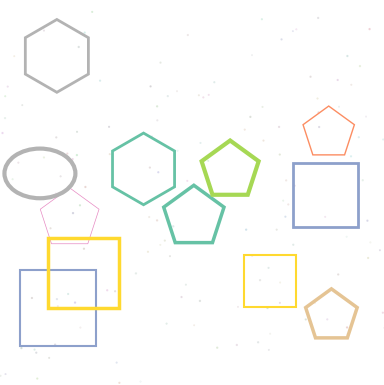[{"shape": "pentagon", "thickness": 2.5, "radius": 0.41, "center": [0.504, 0.436]}, {"shape": "hexagon", "thickness": 2, "radius": 0.47, "center": [0.373, 0.561]}, {"shape": "pentagon", "thickness": 1, "radius": 0.35, "center": [0.854, 0.654]}, {"shape": "square", "thickness": 2, "radius": 0.42, "center": [0.845, 0.493]}, {"shape": "square", "thickness": 1.5, "radius": 0.5, "center": [0.15, 0.2]}, {"shape": "pentagon", "thickness": 0.5, "radius": 0.4, "center": [0.181, 0.432]}, {"shape": "pentagon", "thickness": 3, "radius": 0.39, "center": [0.598, 0.557]}, {"shape": "square", "thickness": 2.5, "radius": 0.46, "center": [0.216, 0.291]}, {"shape": "square", "thickness": 1.5, "radius": 0.34, "center": [0.702, 0.27]}, {"shape": "pentagon", "thickness": 2.5, "radius": 0.35, "center": [0.861, 0.179]}, {"shape": "hexagon", "thickness": 2, "radius": 0.47, "center": [0.148, 0.855]}, {"shape": "oval", "thickness": 3, "radius": 0.46, "center": [0.104, 0.55]}]